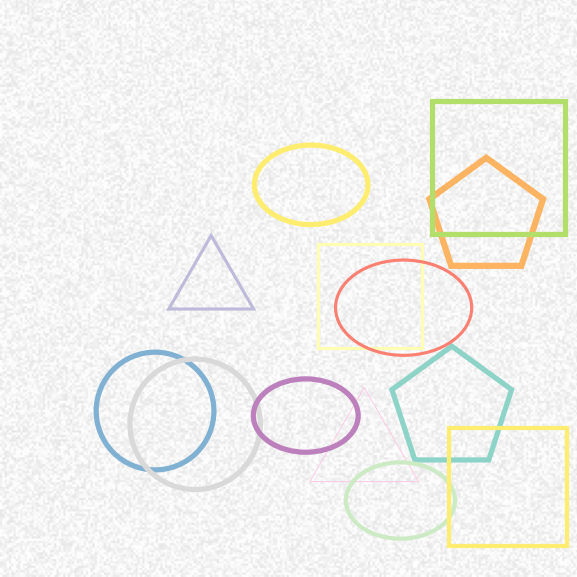[{"shape": "pentagon", "thickness": 2.5, "radius": 0.54, "center": [0.782, 0.291]}, {"shape": "square", "thickness": 1.5, "radius": 0.45, "center": [0.64, 0.487]}, {"shape": "triangle", "thickness": 1.5, "radius": 0.42, "center": [0.366, 0.506]}, {"shape": "oval", "thickness": 1.5, "radius": 0.59, "center": [0.699, 0.466]}, {"shape": "circle", "thickness": 2.5, "radius": 0.51, "center": [0.268, 0.287]}, {"shape": "pentagon", "thickness": 3, "radius": 0.52, "center": [0.842, 0.622]}, {"shape": "square", "thickness": 2.5, "radius": 0.58, "center": [0.864, 0.709]}, {"shape": "triangle", "thickness": 0.5, "radius": 0.54, "center": [0.631, 0.22]}, {"shape": "circle", "thickness": 2.5, "radius": 0.56, "center": [0.338, 0.264]}, {"shape": "oval", "thickness": 2.5, "radius": 0.45, "center": [0.529, 0.28]}, {"shape": "oval", "thickness": 2, "radius": 0.47, "center": [0.693, 0.132]}, {"shape": "square", "thickness": 2, "radius": 0.51, "center": [0.879, 0.156]}, {"shape": "oval", "thickness": 2.5, "radius": 0.49, "center": [0.539, 0.679]}]